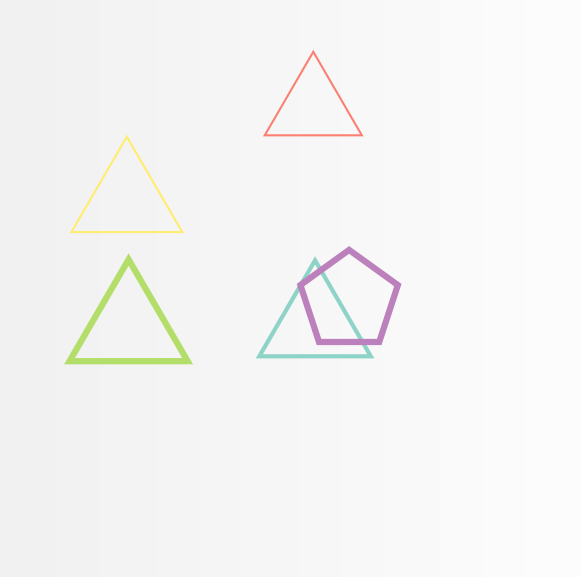[{"shape": "triangle", "thickness": 2, "radius": 0.55, "center": [0.542, 0.438]}, {"shape": "triangle", "thickness": 1, "radius": 0.48, "center": [0.539, 0.813]}, {"shape": "triangle", "thickness": 3, "radius": 0.59, "center": [0.221, 0.432]}, {"shape": "pentagon", "thickness": 3, "radius": 0.44, "center": [0.601, 0.478]}, {"shape": "triangle", "thickness": 1, "radius": 0.55, "center": [0.218, 0.652]}]